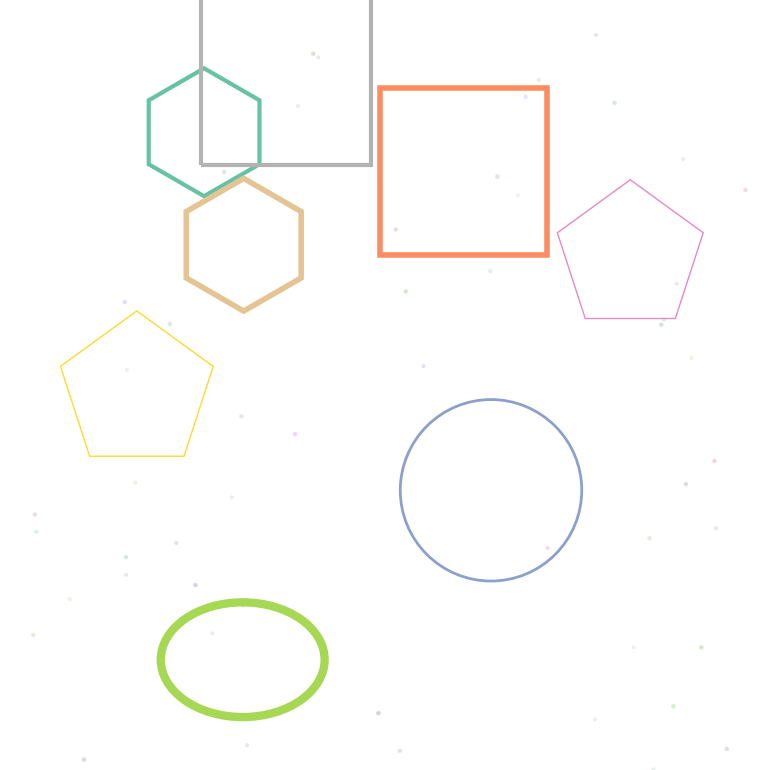[{"shape": "hexagon", "thickness": 1.5, "radius": 0.42, "center": [0.265, 0.828]}, {"shape": "square", "thickness": 2, "radius": 0.54, "center": [0.602, 0.777]}, {"shape": "circle", "thickness": 1, "radius": 0.59, "center": [0.638, 0.363]}, {"shape": "pentagon", "thickness": 0.5, "radius": 0.5, "center": [0.819, 0.667]}, {"shape": "oval", "thickness": 3, "radius": 0.53, "center": [0.315, 0.143]}, {"shape": "pentagon", "thickness": 0.5, "radius": 0.52, "center": [0.178, 0.492]}, {"shape": "hexagon", "thickness": 2, "radius": 0.43, "center": [0.316, 0.682]}, {"shape": "square", "thickness": 1.5, "radius": 0.55, "center": [0.371, 0.896]}]